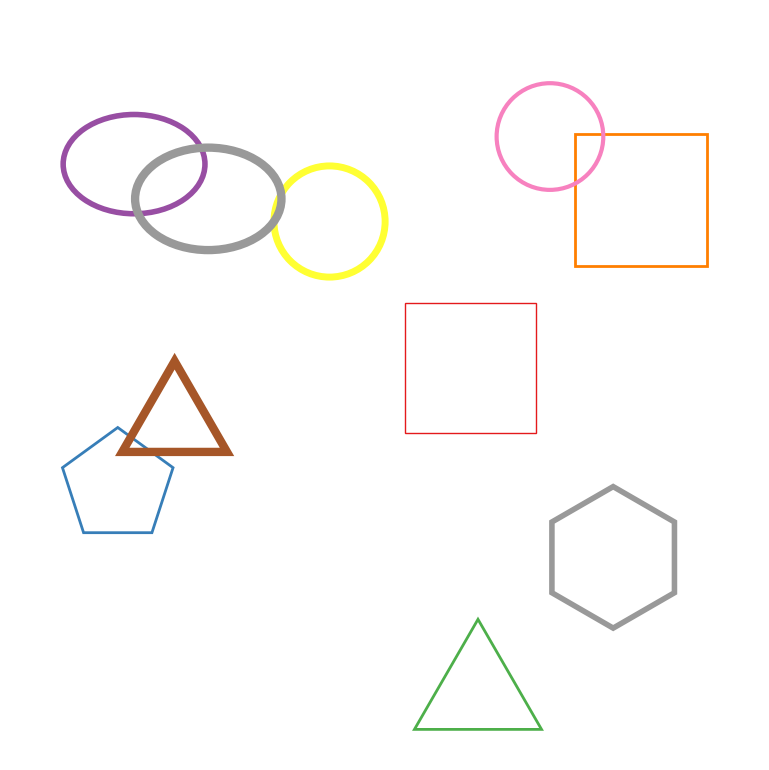[{"shape": "square", "thickness": 0.5, "radius": 0.42, "center": [0.611, 0.522]}, {"shape": "pentagon", "thickness": 1, "radius": 0.38, "center": [0.153, 0.369]}, {"shape": "triangle", "thickness": 1, "radius": 0.48, "center": [0.621, 0.1]}, {"shape": "oval", "thickness": 2, "radius": 0.46, "center": [0.174, 0.787]}, {"shape": "square", "thickness": 1, "radius": 0.43, "center": [0.833, 0.741]}, {"shape": "circle", "thickness": 2.5, "radius": 0.36, "center": [0.428, 0.712]}, {"shape": "triangle", "thickness": 3, "radius": 0.39, "center": [0.227, 0.452]}, {"shape": "circle", "thickness": 1.5, "radius": 0.35, "center": [0.714, 0.823]}, {"shape": "hexagon", "thickness": 2, "radius": 0.46, "center": [0.796, 0.276]}, {"shape": "oval", "thickness": 3, "radius": 0.48, "center": [0.27, 0.742]}]